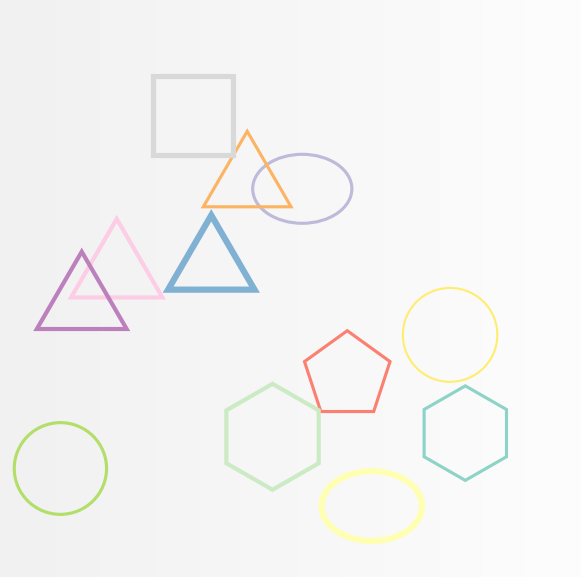[{"shape": "hexagon", "thickness": 1.5, "radius": 0.41, "center": [0.801, 0.249]}, {"shape": "oval", "thickness": 3, "radius": 0.43, "center": [0.64, 0.123]}, {"shape": "oval", "thickness": 1.5, "radius": 0.43, "center": [0.52, 0.672]}, {"shape": "pentagon", "thickness": 1.5, "radius": 0.39, "center": [0.597, 0.349]}, {"shape": "triangle", "thickness": 3, "radius": 0.43, "center": [0.364, 0.541]}, {"shape": "triangle", "thickness": 1.5, "radius": 0.44, "center": [0.425, 0.685]}, {"shape": "circle", "thickness": 1.5, "radius": 0.4, "center": [0.104, 0.188]}, {"shape": "triangle", "thickness": 2, "radius": 0.45, "center": [0.201, 0.529]}, {"shape": "square", "thickness": 2.5, "radius": 0.34, "center": [0.332, 0.8]}, {"shape": "triangle", "thickness": 2, "radius": 0.45, "center": [0.141, 0.474]}, {"shape": "hexagon", "thickness": 2, "radius": 0.46, "center": [0.469, 0.243]}, {"shape": "circle", "thickness": 1, "radius": 0.41, "center": [0.774, 0.419]}]